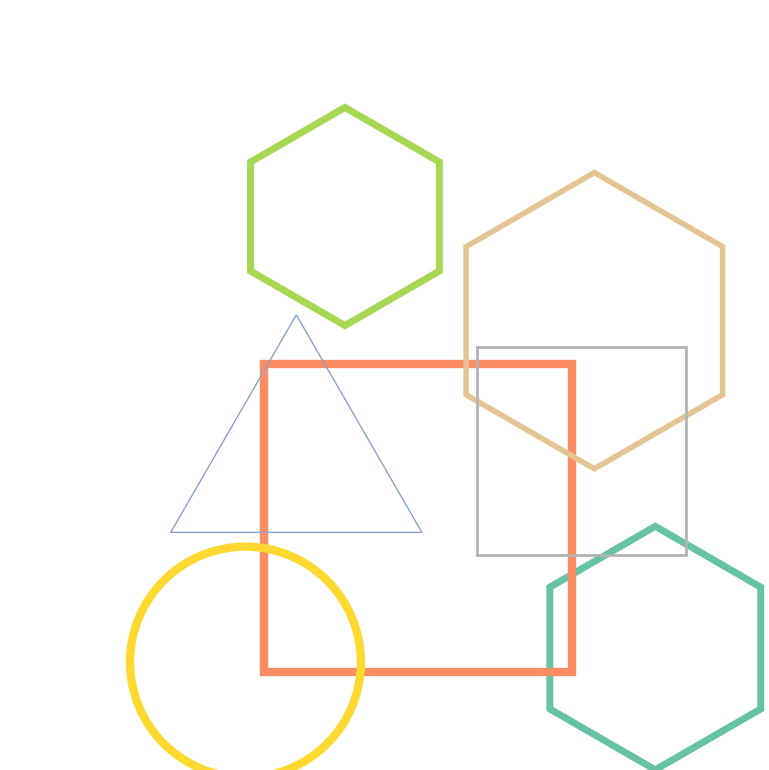[{"shape": "hexagon", "thickness": 2.5, "radius": 0.79, "center": [0.851, 0.158]}, {"shape": "square", "thickness": 3, "radius": 1.0, "center": [0.543, 0.327]}, {"shape": "triangle", "thickness": 0.5, "radius": 0.94, "center": [0.385, 0.403]}, {"shape": "hexagon", "thickness": 2.5, "radius": 0.71, "center": [0.448, 0.719]}, {"shape": "circle", "thickness": 3, "radius": 0.75, "center": [0.319, 0.14]}, {"shape": "hexagon", "thickness": 2, "radius": 0.96, "center": [0.772, 0.584]}, {"shape": "square", "thickness": 1, "radius": 0.68, "center": [0.755, 0.414]}]